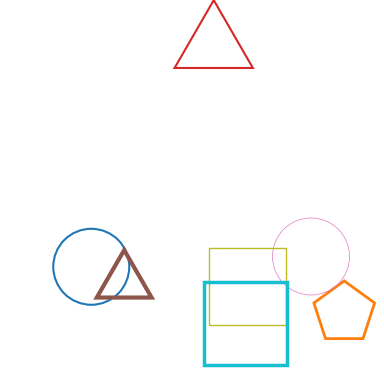[{"shape": "circle", "thickness": 1.5, "radius": 0.49, "center": [0.237, 0.307]}, {"shape": "pentagon", "thickness": 2, "radius": 0.41, "center": [0.894, 0.187]}, {"shape": "triangle", "thickness": 1.5, "radius": 0.59, "center": [0.555, 0.882]}, {"shape": "triangle", "thickness": 3, "radius": 0.41, "center": [0.323, 0.268]}, {"shape": "circle", "thickness": 0.5, "radius": 0.5, "center": [0.808, 0.334]}, {"shape": "square", "thickness": 1, "radius": 0.5, "center": [0.642, 0.257]}, {"shape": "square", "thickness": 2.5, "radius": 0.54, "center": [0.638, 0.161]}]